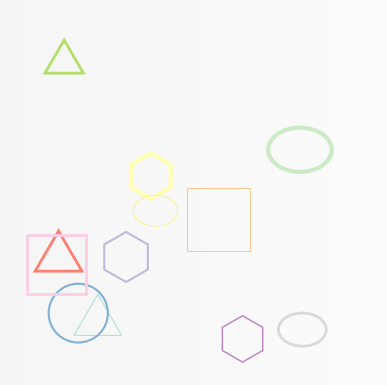[{"shape": "triangle", "thickness": 0.5, "radius": 0.35, "center": [0.252, 0.165]}, {"shape": "hexagon", "thickness": 3, "radius": 0.3, "center": [0.389, 0.543]}, {"shape": "hexagon", "thickness": 1.5, "radius": 0.32, "center": [0.325, 0.333]}, {"shape": "triangle", "thickness": 2, "radius": 0.35, "center": [0.151, 0.33]}, {"shape": "circle", "thickness": 1.5, "radius": 0.38, "center": [0.202, 0.187]}, {"shape": "square", "thickness": 0.5, "radius": 0.41, "center": [0.564, 0.429]}, {"shape": "triangle", "thickness": 2, "radius": 0.29, "center": [0.166, 0.839]}, {"shape": "square", "thickness": 2, "radius": 0.38, "center": [0.145, 0.313]}, {"shape": "oval", "thickness": 2, "radius": 0.31, "center": [0.78, 0.144]}, {"shape": "hexagon", "thickness": 1, "radius": 0.3, "center": [0.626, 0.12]}, {"shape": "oval", "thickness": 3, "radius": 0.41, "center": [0.774, 0.611]}, {"shape": "oval", "thickness": 0.5, "radius": 0.29, "center": [0.401, 0.453]}]